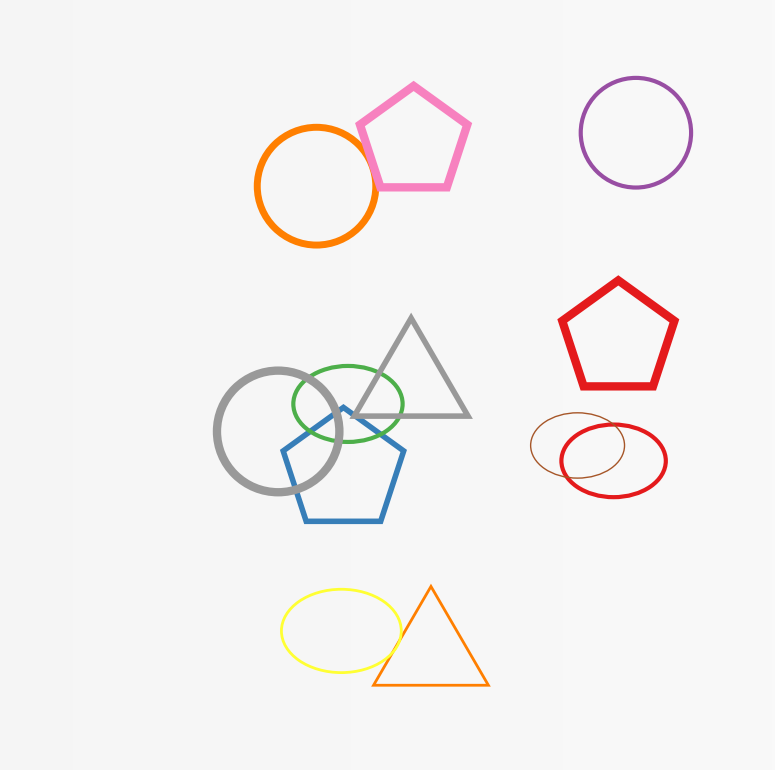[{"shape": "oval", "thickness": 1.5, "radius": 0.34, "center": [0.792, 0.401]}, {"shape": "pentagon", "thickness": 3, "radius": 0.38, "center": [0.798, 0.56]}, {"shape": "pentagon", "thickness": 2, "radius": 0.41, "center": [0.443, 0.389]}, {"shape": "oval", "thickness": 1.5, "radius": 0.35, "center": [0.449, 0.475]}, {"shape": "circle", "thickness": 1.5, "radius": 0.36, "center": [0.821, 0.828]}, {"shape": "circle", "thickness": 2.5, "radius": 0.38, "center": [0.408, 0.758]}, {"shape": "triangle", "thickness": 1, "radius": 0.43, "center": [0.556, 0.153]}, {"shape": "oval", "thickness": 1, "radius": 0.39, "center": [0.44, 0.181]}, {"shape": "oval", "thickness": 0.5, "radius": 0.3, "center": [0.745, 0.421]}, {"shape": "pentagon", "thickness": 3, "radius": 0.36, "center": [0.534, 0.816]}, {"shape": "circle", "thickness": 3, "radius": 0.39, "center": [0.359, 0.44]}, {"shape": "triangle", "thickness": 2, "radius": 0.42, "center": [0.53, 0.502]}]